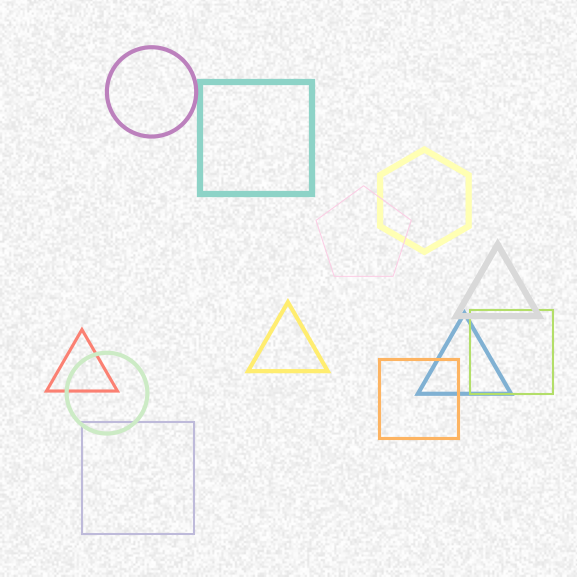[{"shape": "square", "thickness": 3, "radius": 0.49, "center": [0.444, 0.76]}, {"shape": "hexagon", "thickness": 3, "radius": 0.44, "center": [0.735, 0.652]}, {"shape": "square", "thickness": 1, "radius": 0.48, "center": [0.238, 0.171]}, {"shape": "triangle", "thickness": 1.5, "radius": 0.35, "center": [0.142, 0.357]}, {"shape": "triangle", "thickness": 2, "radius": 0.47, "center": [0.804, 0.364]}, {"shape": "square", "thickness": 1.5, "radius": 0.34, "center": [0.725, 0.309]}, {"shape": "square", "thickness": 1, "radius": 0.36, "center": [0.886, 0.39]}, {"shape": "pentagon", "thickness": 0.5, "radius": 0.43, "center": [0.63, 0.591]}, {"shape": "triangle", "thickness": 3, "radius": 0.41, "center": [0.862, 0.493]}, {"shape": "circle", "thickness": 2, "radius": 0.39, "center": [0.262, 0.84]}, {"shape": "circle", "thickness": 2, "radius": 0.35, "center": [0.185, 0.318]}, {"shape": "triangle", "thickness": 2, "radius": 0.4, "center": [0.499, 0.396]}]